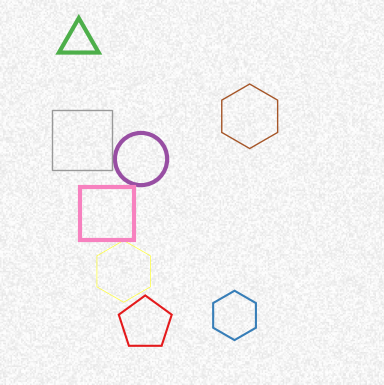[{"shape": "pentagon", "thickness": 1.5, "radius": 0.36, "center": [0.377, 0.16]}, {"shape": "hexagon", "thickness": 1.5, "radius": 0.32, "center": [0.609, 0.181]}, {"shape": "triangle", "thickness": 3, "radius": 0.3, "center": [0.205, 0.893]}, {"shape": "circle", "thickness": 3, "radius": 0.34, "center": [0.366, 0.587]}, {"shape": "hexagon", "thickness": 0.5, "radius": 0.4, "center": [0.321, 0.295]}, {"shape": "hexagon", "thickness": 1, "radius": 0.42, "center": [0.649, 0.698]}, {"shape": "square", "thickness": 3, "radius": 0.35, "center": [0.278, 0.446]}, {"shape": "square", "thickness": 1, "radius": 0.39, "center": [0.213, 0.635]}]